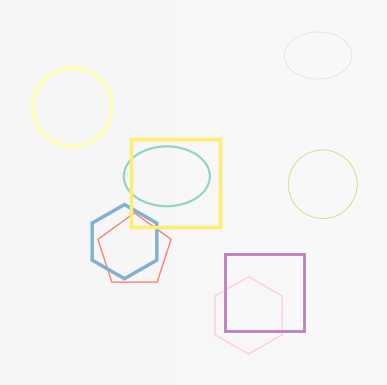[{"shape": "oval", "thickness": 1.5, "radius": 0.56, "center": [0.43, 0.542]}, {"shape": "circle", "thickness": 2.5, "radius": 0.51, "center": [0.187, 0.722]}, {"shape": "pentagon", "thickness": 1, "radius": 0.5, "center": [0.347, 0.348]}, {"shape": "hexagon", "thickness": 2.5, "radius": 0.48, "center": [0.321, 0.372]}, {"shape": "circle", "thickness": 0.5, "radius": 0.44, "center": [0.833, 0.521]}, {"shape": "hexagon", "thickness": 1, "radius": 0.5, "center": [0.642, 0.181]}, {"shape": "square", "thickness": 2, "radius": 0.51, "center": [0.683, 0.24]}, {"shape": "oval", "thickness": 0.5, "radius": 0.44, "center": [0.821, 0.856]}, {"shape": "square", "thickness": 2.5, "radius": 0.57, "center": [0.452, 0.524]}]